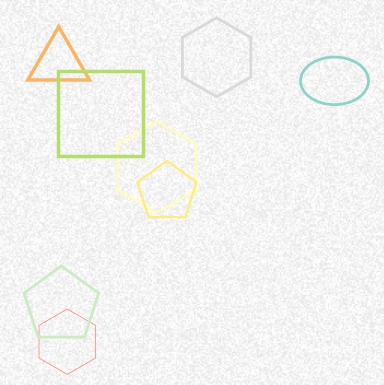[{"shape": "oval", "thickness": 2, "radius": 0.44, "center": [0.869, 0.79]}, {"shape": "hexagon", "thickness": 1.5, "radius": 0.59, "center": [0.407, 0.566]}, {"shape": "hexagon", "thickness": 0.5, "radius": 0.42, "center": [0.175, 0.112]}, {"shape": "triangle", "thickness": 2.5, "radius": 0.46, "center": [0.152, 0.839]}, {"shape": "square", "thickness": 2.5, "radius": 0.55, "center": [0.261, 0.705]}, {"shape": "hexagon", "thickness": 2, "radius": 0.51, "center": [0.563, 0.851]}, {"shape": "pentagon", "thickness": 2, "radius": 0.51, "center": [0.159, 0.207]}, {"shape": "pentagon", "thickness": 1.5, "radius": 0.4, "center": [0.434, 0.501]}]